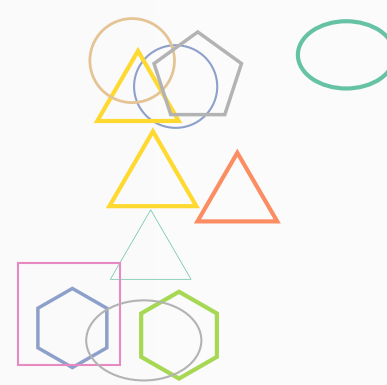[{"shape": "oval", "thickness": 3, "radius": 0.62, "center": [0.894, 0.858]}, {"shape": "triangle", "thickness": 0.5, "radius": 0.6, "center": [0.389, 0.335]}, {"shape": "triangle", "thickness": 3, "radius": 0.59, "center": [0.612, 0.484]}, {"shape": "hexagon", "thickness": 2.5, "radius": 0.51, "center": [0.187, 0.148]}, {"shape": "circle", "thickness": 1.5, "radius": 0.54, "center": [0.453, 0.775]}, {"shape": "square", "thickness": 1.5, "radius": 0.66, "center": [0.178, 0.184]}, {"shape": "hexagon", "thickness": 3, "radius": 0.56, "center": [0.462, 0.129]}, {"shape": "triangle", "thickness": 3, "radius": 0.65, "center": [0.395, 0.529]}, {"shape": "triangle", "thickness": 3, "radius": 0.61, "center": [0.356, 0.746]}, {"shape": "circle", "thickness": 2, "radius": 0.55, "center": [0.341, 0.843]}, {"shape": "pentagon", "thickness": 2.5, "radius": 0.59, "center": [0.51, 0.798]}, {"shape": "oval", "thickness": 1.5, "radius": 0.74, "center": [0.371, 0.116]}]